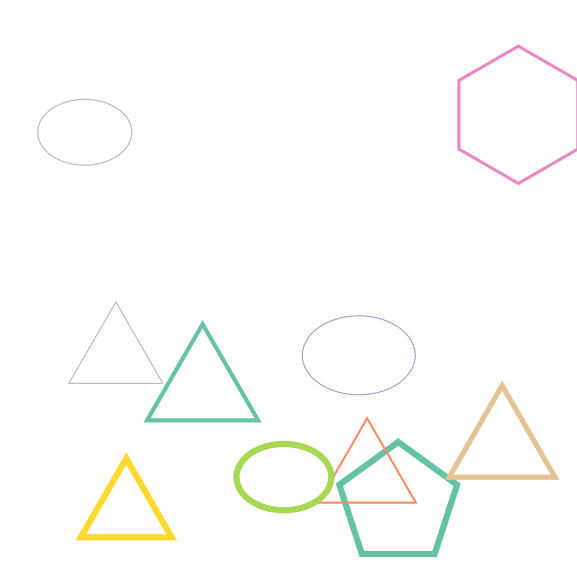[{"shape": "pentagon", "thickness": 3, "radius": 0.54, "center": [0.69, 0.127]}, {"shape": "triangle", "thickness": 2, "radius": 0.56, "center": [0.351, 0.327]}, {"shape": "triangle", "thickness": 1, "radius": 0.49, "center": [0.636, 0.177]}, {"shape": "oval", "thickness": 0.5, "radius": 0.49, "center": [0.621, 0.384]}, {"shape": "hexagon", "thickness": 1.5, "radius": 0.59, "center": [0.898, 0.8]}, {"shape": "oval", "thickness": 3, "radius": 0.41, "center": [0.492, 0.173]}, {"shape": "triangle", "thickness": 3, "radius": 0.45, "center": [0.219, 0.114]}, {"shape": "triangle", "thickness": 2.5, "radius": 0.53, "center": [0.869, 0.226]}, {"shape": "triangle", "thickness": 0.5, "radius": 0.47, "center": [0.201, 0.382]}, {"shape": "oval", "thickness": 0.5, "radius": 0.41, "center": [0.147, 0.77]}]